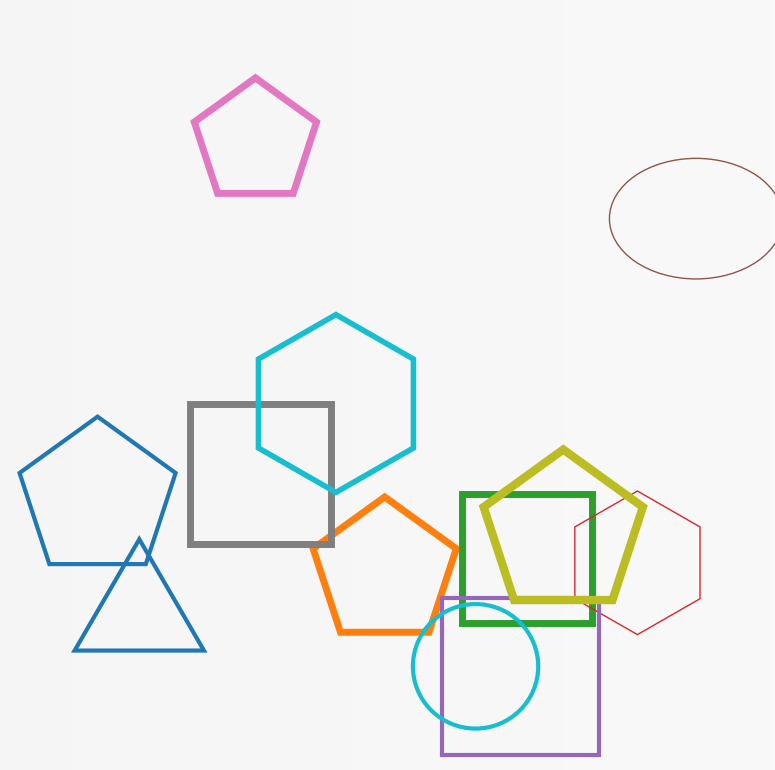[{"shape": "pentagon", "thickness": 1.5, "radius": 0.53, "center": [0.126, 0.353]}, {"shape": "triangle", "thickness": 1.5, "radius": 0.48, "center": [0.18, 0.203]}, {"shape": "pentagon", "thickness": 2.5, "radius": 0.49, "center": [0.496, 0.257]}, {"shape": "square", "thickness": 2.5, "radius": 0.42, "center": [0.68, 0.275]}, {"shape": "hexagon", "thickness": 0.5, "radius": 0.47, "center": [0.822, 0.269]}, {"shape": "square", "thickness": 1.5, "radius": 0.51, "center": [0.672, 0.122]}, {"shape": "oval", "thickness": 0.5, "radius": 0.56, "center": [0.898, 0.716]}, {"shape": "pentagon", "thickness": 2.5, "radius": 0.41, "center": [0.33, 0.816]}, {"shape": "square", "thickness": 2.5, "radius": 0.45, "center": [0.337, 0.384]}, {"shape": "pentagon", "thickness": 3, "radius": 0.54, "center": [0.727, 0.308]}, {"shape": "circle", "thickness": 1.5, "radius": 0.4, "center": [0.614, 0.135]}, {"shape": "hexagon", "thickness": 2, "radius": 0.58, "center": [0.433, 0.476]}]